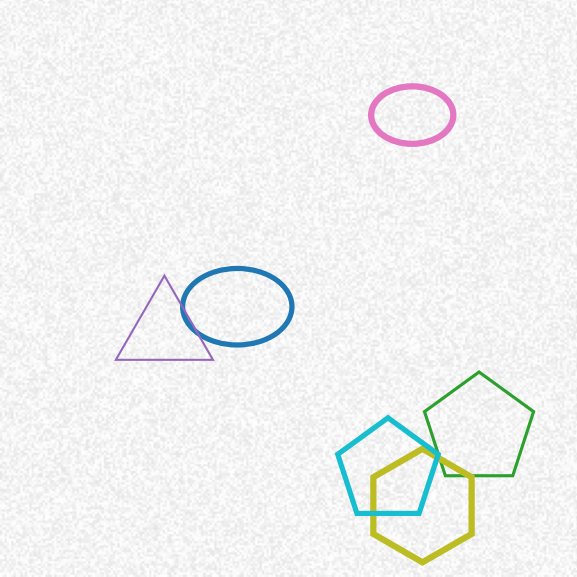[{"shape": "oval", "thickness": 2.5, "radius": 0.47, "center": [0.411, 0.468]}, {"shape": "pentagon", "thickness": 1.5, "radius": 0.5, "center": [0.83, 0.256]}, {"shape": "triangle", "thickness": 1, "radius": 0.49, "center": [0.285, 0.425]}, {"shape": "oval", "thickness": 3, "radius": 0.36, "center": [0.714, 0.8]}, {"shape": "hexagon", "thickness": 3, "radius": 0.49, "center": [0.732, 0.124]}, {"shape": "pentagon", "thickness": 2.5, "radius": 0.46, "center": [0.672, 0.184]}]